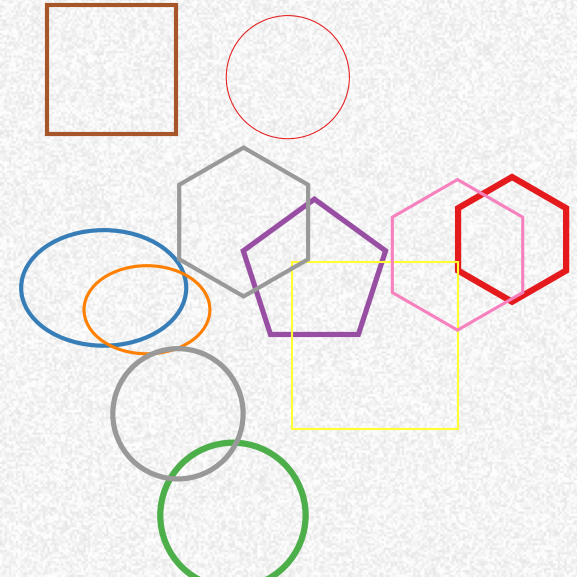[{"shape": "circle", "thickness": 0.5, "radius": 0.53, "center": [0.498, 0.866]}, {"shape": "hexagon", "thickness": 3, "radius": 0.54, "center": [0.887, 0.585]}, {"shape": "oval", "thickness": 2, "radius": 0.71, "center": [0.18, 0.501]}, {"shape": "circle", "thickness": 3, "radius": 0.63, "center": [0.403, 0.107]}, {"shape": "pentagon", "thickness": 2.5, "radius": 0.65, "center": [0.544, 0.525]}, {"shape": "oval", "thickness": 1.5, "radius": 0.54, "center": [0.254, 0.463]}, {"shape": "square", "thickness": 1, "radius": 0.72, "center": [0.649, 0.401]}, {"shape": "square", "thickness": 2, "radius": 0.56, "center": [0.192, 0.878]}, {"shape": "hexagon", "thickness": 1.5, "radius": 0.65, "center": [0.792, 0.558]}, {"shape": "hexagon", "thickness": 2, "radius": 0.64, "center": [0.422, 0.615]}, {"shape": "circle", "thickness": 2.5, "radius": 0.56, "center": [0.308, 0.283]}]